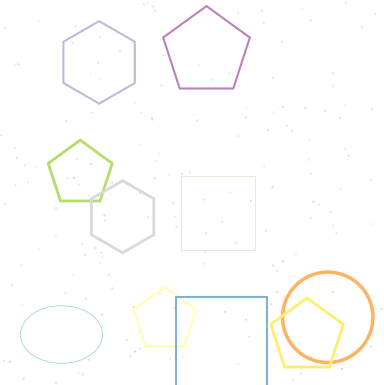[{"shape": "oval", "thickness": 0.5, "radius": 0.53, "center": [0.16, 0.131]}, {"shape": "pentagon", "thickness": 1.5, "radius": 0.43, "center": [0.428, 0.169]}, {"shape": "hexagon", "thickness": 1.5, "radius": 0.54, "center": [0.257, 0.838]}, {"shape": "square", "thickness": 1.5, "radius": 0.59, "center": [0.575, 0.11]}, {"shape": "circle", "thickness": 2.5, "radius": 0.59, "center": [0.851, 0.176]}, {"shape": "pentagon", "thickness": 2, "radius": 0.44, "center": [0.208, 0.549]}, {"shape": "hexagon", "thickness": 2, "radius": 0.47, "center": [0.318, 0.437]}, {"shape": "pentagon", "thickness": 1.5, "radius": 0.59, "center": [0.536, 0.866]}, {"shape": "square", "thickness": 0.5, "radius": 0.48, "center": [0.566, 0.447]}, {"shape": "pentagon", "thickness": 2, "radius": 0.5, "center": [0.797, 0.127]}]